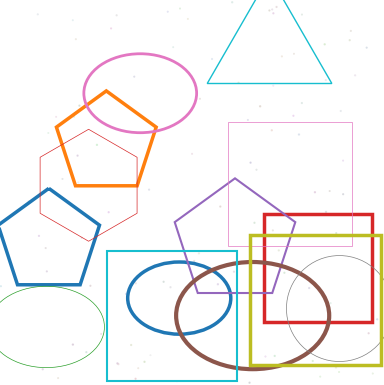[{"shape": "oval", "thickness": 2.5, "radius": 0.67, "center": [0.466, 0.226]}, {"shape": "pentagon", "thickness": 2.5, "radius": 0.69, "center": [0.127, 0.372]}, {"shape": "pentagon", "thickness": 2.5, "radius": 0.68, "center": [0.276, 0.628]}, {"shape": "oval", "thickness": 0.5, "radius": 0.75, "center": [0.12, 0.151]}, {"shape": "hexagon", "thickness": 0.5, "radius": 0.73, "center": [0.23, 0.519]}, {"shape": "square", "thickness": 2.5, "radius": 0.7, "center": [0.826, 0.303]}, {"shape": "pentagon", "thickness": 1.5, "radius": 0.82, "center": [0.61, 0.372]}, {"shape": "oval", "thickness": 3, "radius": 0.99, "center": [0.656, 0.18]}, {"shape": "oval", "thickness": 2, "radius": 0.73, "center": [0.364, 0.758]}, {"shape": "square", "thickness": 0.5, "radius": 0.81, "center": [0.752, 0.522]}, {"shape": "circle", "thickness": 0.5, "radius": 0.69, "center": [0.882, 0.199]}, {"shape": "square", "thickness": 2.5, "radius": 0.85, "center": [0.819, 0.221]}, {"shape": "triangle", "thickness": 1, "radius": 0.93, "center": [0.7, 0.877]}, {"shape": "square", "thickness": 1.5, "radius": 0.84, "center": [0.447, 0.178]}]